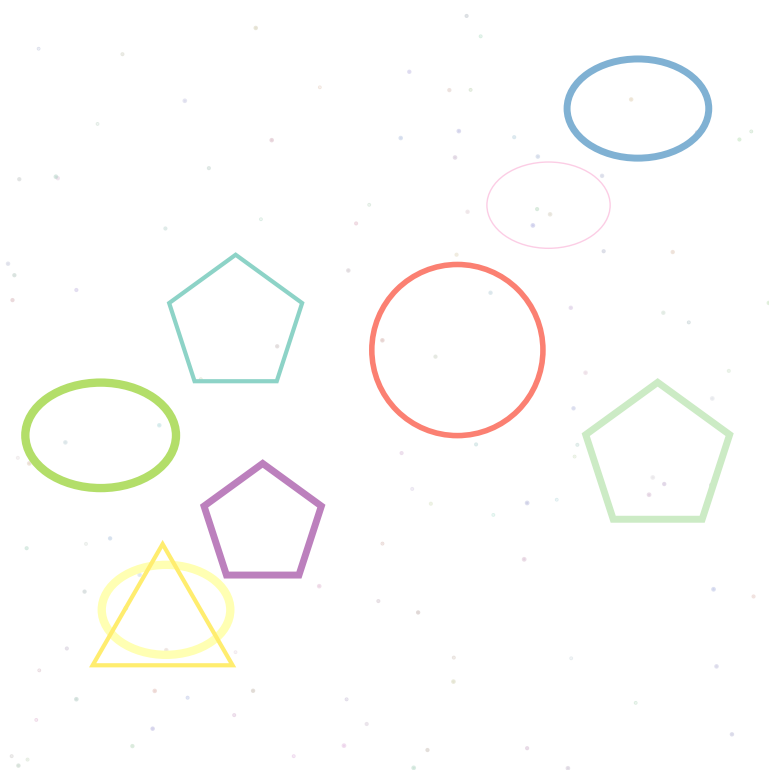[{"shape": "pentagon", "thickness": 1.5, "radius": 0.45, "center": [0.306, 0.578]}, {"shape": "oval", "thickness": 3, "radius": 0.42, "center": [0.216, 0.208]}, {"shape": "circle", "thickness": 2, "radius": 0.56, "center": [0.594, 0.545]}, {"shape": "oval", "thickness": 2.5, "radius": 0.46, "center": [0.828, 0.859]}, {"shape": "oval", "thickness": 3, "radius": 0.49, "center": [0.131, 0.435]}, {"shape": "oval", "thickness": 0.5, "radius": 0.4, "center": [0.712, 0.734]}, {"shape": "pentagon", "thickness": 2.5, "radius": 0.4, "center": [0.341, 0.318]}, {"shape": "pentagon", "thickness": 2.5, "radius": 0.49, "center": [0.854, 0.405]}, {"shape": "triangle", "thickness": 1.5, "radius": 0.52, "center": [0.211, 0.188]}]